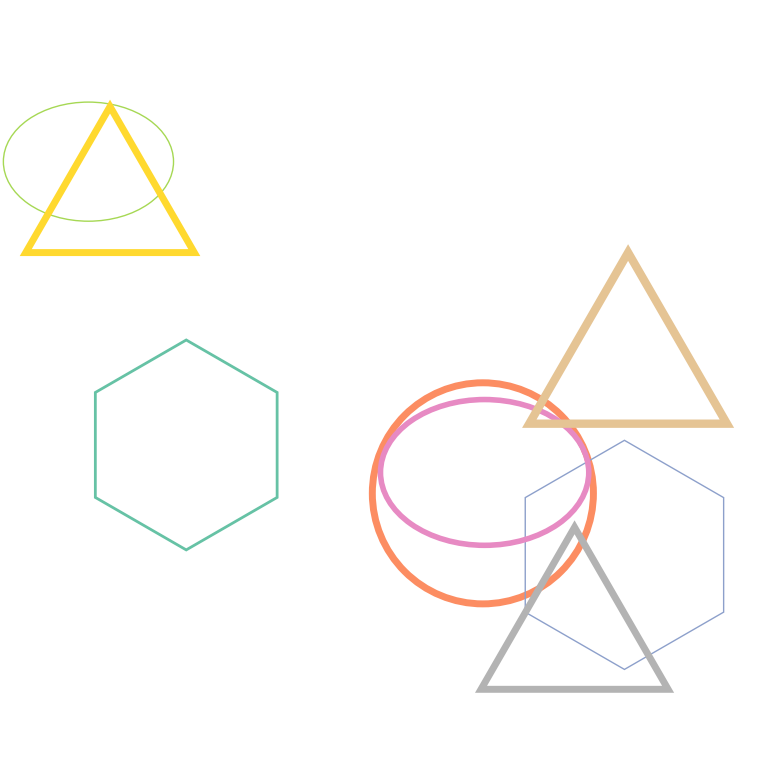[{"shape": "hexagon", "thickness": 1, "radius": 0.68, "center": [0.242, 0.422]}, {"shape": "circle", "thickness": 2.5, "radius": 0.72, "center": [0.627, 0.359]}, {"shape": "hexagon", "thickness": 0.5, "radius": 0.74, "center": [0.811, 0.279]}, {"shape": "oval", "thickness": 2, "radius": 0.68, "center": [0.629, 0.386]}, {"shape": "oval", "thickness": 0.5, "radius": 0.55, "center": [0.115, 0.79]}, {"shape": "triangle", "thickness": 2.5, "radius": 0.63, "center": [0.143, 0.735]}, {"shape": "triangle", "thickness": 3, "radius": 0.74, "center": [0.816, 0.524]}, {"shape": "triangle", "thickness": 2.5, "radius": 0.7, "center": [0.746, 0.175]}]